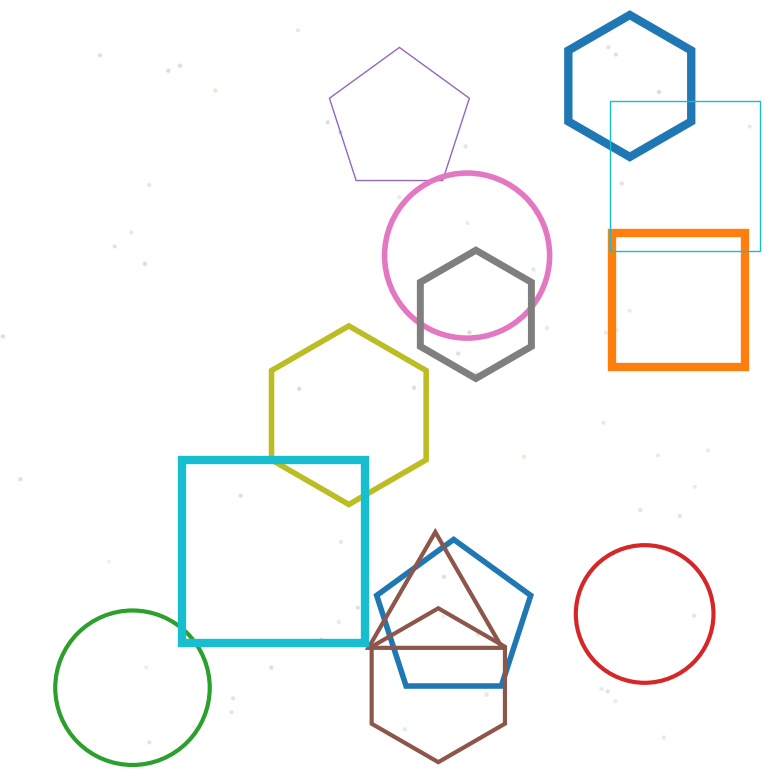[{"shape": "pentagon", "thickness": 2, "radius": 0.53, "center": [0.589, 0.194]}, {"shape": "hexagon", "thickness": 3, "radius": 0.46, "center": [0.818, 0.888]}, {"shape": "square", "thickness": 3, "radius": 0.43, "center": [0.881, 0.611]}, {"shape": "circle", "thickness": 1.5, "radius": 0.5, "center": [0.172, 0.107]}, {"shape": "circle", "thickness": 1.5, "radius": 0.45, "center": [0.837, 0.203]}, {"shape": "pentagon", "thickness": 0.5, "radius": 0.48, "center": [0.519, 0.843]}, {"shape": "hexagon", "thickness": 1.5, "radius": 0.5, "center": [0.569, 0.11]}, {"shape": "triangle", "thickness": 1.5, "radius": 0.5, "center": [0.565, 0.209]}, {"shape": "circle", "thickness": 2, "radius": 0.54, "center": [0.607, 0.668]}, {"shape": "hexagon", "thickness": 2.5, "radius": 0.42, "center": [0.618, 0.592]}, {"shape": "hexagon", "thickness": 2, "radius": 0.58, "center": [0.453, 0.461]}, {"shape": "square", "thickness": 0.5, "radius": 0.49, "center": [0.89, 0.771]}, {"shape": "square", "thickness": 3, "radius": 0.59, "center": [0.355, 0.283]}]